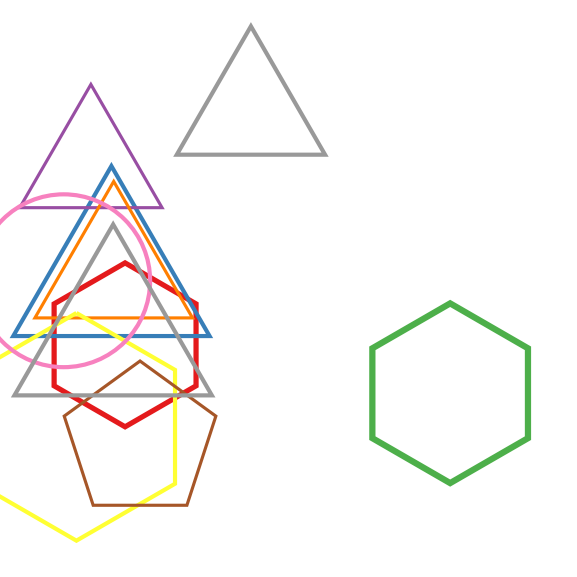[{"shape": "hexagon", "thickness": 2.5, "radius": 0.71, "center": [0.217, 0.402]}, {"shape": "triangle", "thickness": 2, "radius": 0.98, "center": [0.193, 0.515]}, {"shape": "hexagon", "thickness": 3, "radius": 0.78, "center": [0.78, 0.318]}, {"shape": "triangle", "thickness": 1.5, "radius": 0.71, "center": [0.157, 0.711]}, {"shape": "triangle", "thickness": 1.5, "radius": 0.79, "center": [0.197, 0.527]}, {"shape": "hexagon", "thickness": 2, "radius": 0.99, "center": [0.132, 0.26]}, {"shape": "pentagon", "thickness": 1.5, "radius": 0.69, "center": [0.242, 0.236]}, {"shape": "circle", "thickness": 2, "radius": 0.75, "center": [0.11, 0.513]}, {"shape": "triangle", "thickness": 2, "radius": 0.74, "center": [0.434, 0.805]}, {"shape": "triangle", "thickness": 2, "radius": 0.99, "center": [0.196, 0.413]}]